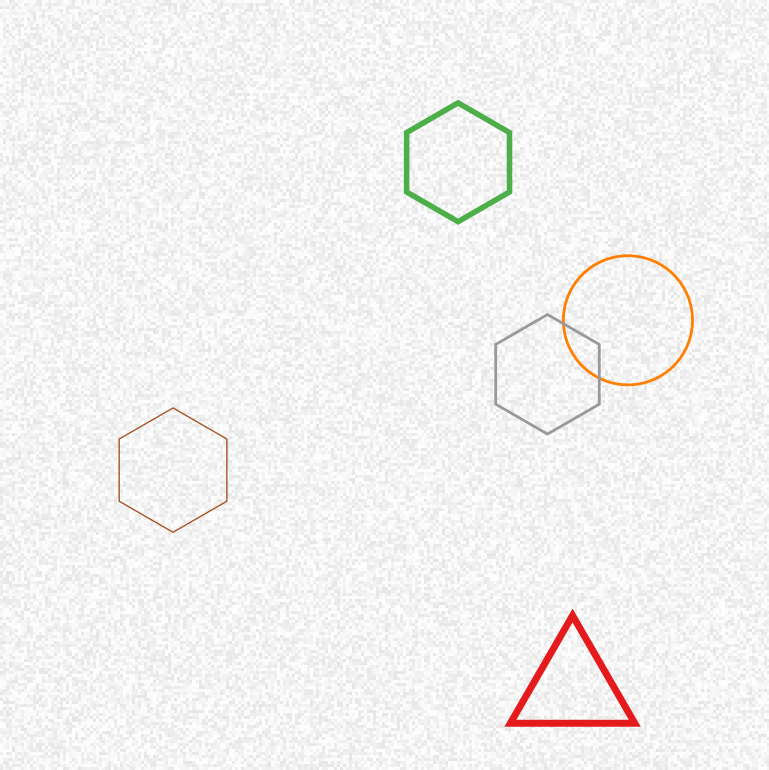[{"shape": "triangle", "thickness": 2.5, "radius": 0.47, "center": [0.744, 0.107]}, {"shape": "hexagon", "thickness": 2, "radius": 0.39, "center": [0.595, 0.789]}, {"shape": "circle", "thickness": 1, "radius": 0.42, "center": [0.815, 0.584]}, {"shape": "hexagon", "thickness": 0.5, "radius": 0.4, "center": [0.225, 0.389]}, {"shape": "hexagon", "thickness": 1, "radius": 0.39, "center": [0.711, 0.514]}]